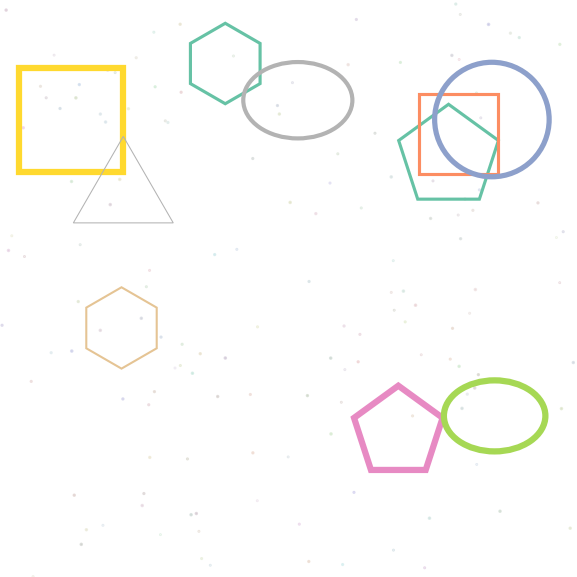[{"shape": "hexagon", "thickness": 1.5, "radius": 0.35, "center": [0.39, 0.889]}, {"shape": "pentagon", "thickness": 1.5, "radius": 0.45, "center": [0.777, 0.728]}, {"shape": "square", "thickness": 1.5, "radius": 0.34, "center": [0.794, 0.767]}, {"shape": "circle", "thickness": 2.5, "radius": 0.5, "center": [0.852, 0.792]}, {"shape": "pentagon", "thickness": 3, "radius": 0.4, "center": [0.69, 0.251]}, {"shape": "oval", "thickness": 3, "radius": 0.44, "center": [0.857, 0.279]}, {"shape": "square", "thickness": 3, "radius": 0.45, "center": [0.123, 0.791]}, {"shape": "hexagon", "thickness": 1, "radius": 0.35, "center": [0.21, 0.431]}, {"shape": "oval", "thickness": 2, "radius": 0.47, "center": [0.516, 0.826]}, {"shape": "triangle", "thickness": 0.5, "radius": 0.5, "center": [0.214, 0.663]}]